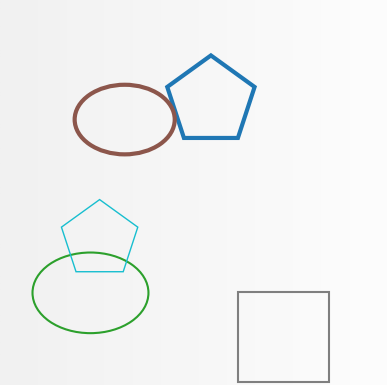[{"shape": "pentagon", "thickness": 3, "radius": 0.59, "center": [0.544, 0.738]}, {"shape": "oval", "thickness": 1.5, "radius": 0.75, "center": [0.233, 0.239]}, {"shape": "oval", "thickness": 3, "radius": 0.65, "center": [0.322, 0.689]}, {"shape": "square", "thickness": 1.5, "radius": 0.59, "center": [0.731, 0.124]}, {"shape": "pentagon", "thickness": 1, "radius": 0.52, "center": [0.257, 0.378]}]